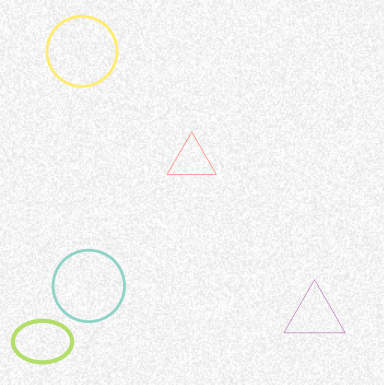[{"shape": "circle", "thickness": 2, "radius": 0.46, "center": [0.231, 0.257]}, {"shape": "triangle", "thickness": 0.5, "radius": 0.37, "center": [0.498, 0.584]}, {"shape": "oval", "thickness": 3, "radius": 0.39, "center": [0.11, 0.113]}, {"shape": "triangle", "thickness": 0.5, "radius": 0.46, "center": [0.817, 0.182]}, {"shape": "circle", "thickness": 2, "radius": 0.45, "center": [0.213, 0.867]}]